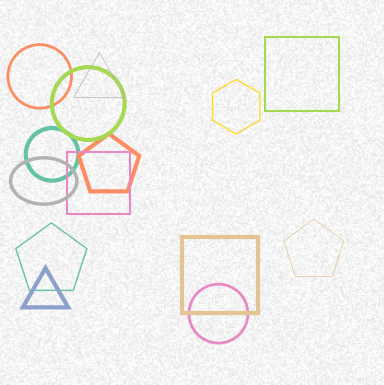[{"shape": "circle", "thickness": 3, "radius": 0.34, "center": [0.135, 0.599]}, {"shape": "pentagon", "thickness": 1, "radius": 0.48, "center": [0.133, 0.324]}, {"shape": "circle", "thickness": 2, "radius": 0.41, "center": [0.103, 0.802]}, {"shape": "pentagon", "thickness": 3, "radius": 0.41, "center": [0.283, 0.57]}, {"shape": "triangle", "thickness": 3, "radius": 0.34, "center": [0.118, 0.236]}, {"shape": "circle", "thickness": 2, "radius": 0.38, "center": [0.567, 0.185]}, {"shape": "square", "thickness": 1.5, "radius": 0.41, "center": [0.256, 0.525]}, {"shape": "square", "thickness": 1.5, "radius": 0.48, "center": [0.784, 0.808]}, {"shape": "circle", "thickness": 3, "radius": 0.47, "center": [0.229, 0.731]}, {"shape": "hexagon", "thickness": 1, "radius": 0.35, "center": [0.613, 0.723]}, {"shape": "pentagon", "thickness": 0.5, "radius": 0.41, "center": [0.815, 0.349]}, {"shape": "square", "thickness": 3, "radius": 0.5, "center": [0.571, 0.285]}, {"shape": "oval", "thickness": 2.5, "radius": 0.43, "center": [0.114, 0.53]}, {"shape": "triangle", "thickness": 0.5, "radius": 0.39, "center": [0.258, 0.786]}]